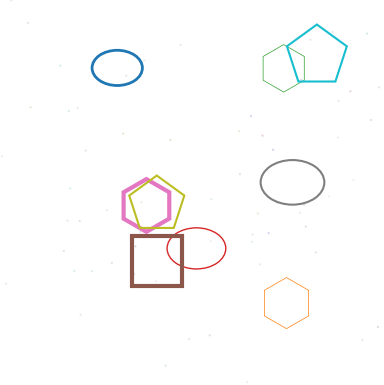[{"shape": "oval", "thickness": 2, "radius": 0.33, "center": [0.304, 0.824]}, {"shape": "hexagon", "thickness": 0.5, "radius": 0.33, "center": [0.744, 0.213]}, {"shape": "hexagon", "thickness": 0.5, "radius": 0.31, "center": [0.737, 0.822]}, {"shape": "oval", "thickness": 1, "radius": 0.38, "center": [0.51, 0.355]}, {"shape": "square", "thickness": 3, "radius": 0.33, "center": [0.408, 0.323]}, {"shape": "hexagon", "thickness": 3, "radius": 0.34, "center": [0.38, 0.466]}, {"shape": "oval", "thickness": 1.5, "radius": 0.41, "center": [0.76, 0.526]}, {"shape": "pentagon", "thickness": 1.5, "radius": 0.38, "center": [0.407, 0.469]}, {"shape": "pentagon", "thickness": 1.5, "radius": 0.41, "center": [0.823, 0.854]}]